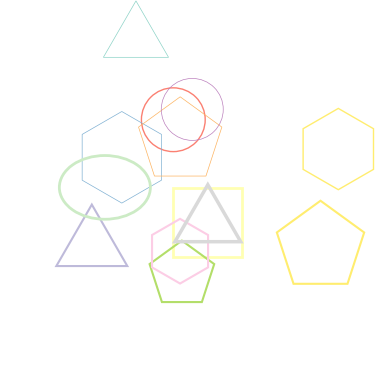[{"shape": "triangle", "thickness": 0.5, "radius": 0.49, "center": [0.353, 0.9]}, {"shape": "square", "thickness": 2, "radius": 0.45, "center": [0.539, 0.422]}, {"shape": "triangle", "thickness": 1.5, "radius": 0.53, "center": [0.239, 0.362]}, {"shape": "circle", "thickness": 1, "radius": 0.41, "center": [0.45, 0.689]}, {"shape": "hexagon", "thickness": 0.5, "radius": 0.59, "center": [0.316, 0.591]}, {"shape": "pentagon", "thickness": 0.5, "radius": 0.57, "center": [0.468, 0.635]}, {"shape": "pentagon", "thickness": 1.5, "radius": 0.44, "center": [0.472, 0.287]}, {"shape": "hexagon", "thickness": 1.5, "radius": 0.42, "center": [0.468, 0.348]}, {"shape": "triangle", "thickness": 2.5, "radius": 0.49, "center": [0.54, 0.422]}, {"shape": "circle", "thickness": 0.5, "radius": 0.4, "center": [0.499, 0.716]}, {"shape": "oval", "thickness": 2, "radius": 0.59, "center": [0.272, 0.513]}, {"shape": "hexagon", "thickness": 1, "radius": 0.53, "center": [0.879, 0.613]}, {"shape": "pentagon", "thickness": 1.5, "radius": 0.6, "center": [0.832, 0.359]}]